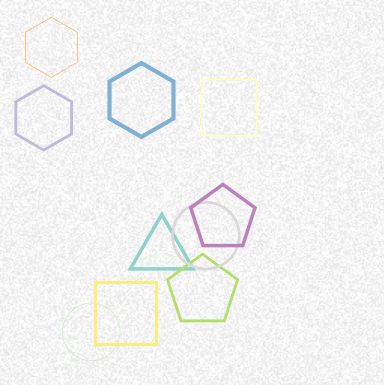[{"shape": "triangle", "thickness": 2.5, "radius": 0.47, "center": [0.42, 0.349]}, {"shape": "square", "thickness": 1, "radius": 0.36, "center": [0.593, 0.722]}, {"shape": "hexagon", "thickness": 2, "radius": 0.42, "center": [0.114, 0.694]}, {"shape": "hexagon", "thickness": 3, "radius": 0.48, "center": [0.367, 0.74]}, {"shape": "hexagon", "thickness": 0.5, "radius": 0.39, "center": [0.133, 0.877]}, {"shape": "pentagon", "thickness": 2, "radius": 0.48, "center": [0.526, 0.244]}, {"shape": "circle", "thickness": 2, "radius": 0.43, "center": [0.535, 0.388]}, {"shape": "pentagon", "thickness": 2.5, "radius": 0.44, "center": [0.579, 0.433]}, {"shape": "circle", "thickness": 0.5, "radius": 0.37, "center": [0.237, 0.138]}, {"shape": "square", "thickness": 2, "radius": 0.4, "center": [0.326, 0.187]}]